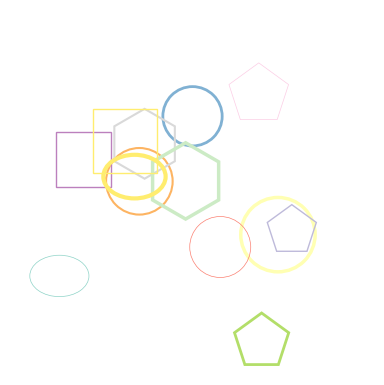[{"shape": "oval", "thickness": 0.5, "radius": 0.38, "center": [0.154, 0.283]}, {"shape": "circle", "thickness": 2.5, "radius": 0.48, "center": [0.722, 0.391]}, {"shape": "pentagon", "thickness": 1, "radius": 0.33, "center": [0.758, 0.401]}, {"shape": "circle", "thickness": 0.5, "radius": 0.4, "center": [0.572, 0.358]}, {"shape": "circle", "thickness": 2, "radius": 0.39, "center": [0.5, 0.698]}, {"shape": "circle", "thickness": 1.5, "radius": 0.43, "center": [0.362, 0.529]}, {"shape": "pentagon", "thickness": 2, "radius": 0.37, "center": [0.68, 0.113]}, {"shape": "pentagon", "thickness": 0.5, "radius": 0.41, "center": [0.672, 0.755]}, {"shape": "hexagon", "thickness": 1.5, "radius": 0.45, "center": [0.376, 0.627]}, {"shape": "square", "thickness": 1, "radius": 0.35, "center": [0.217, 0.586]}, {"shape": "hexagon", "thickness": 2.5, "radius": 0.5, "center": [0.482, 0.53]}, {"shape": "oval", "thickness": 3, "radius": 0.4, "center": [0.349, 0.541]}, {"shape": "square", "thickness": 1, "radius": 0.41, "center": [0.324, 0.633]}]